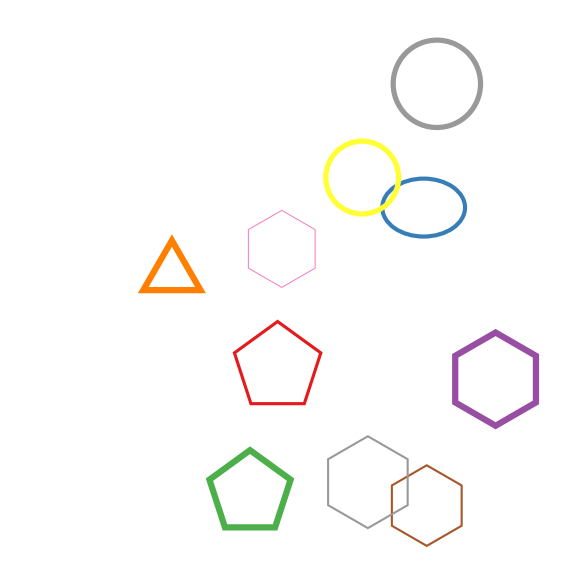[{"shape": "pentagon", "thickness": 1.5, "radius": 0.39, "center": [0.481, 0.364]}, {"shape": "oval", "thickness": 2, "radius": 0.36, "center": [0.734, 0.64]}, {"shape": "pentagon", "thickness": 3, "radius": 0.37, "center": [0.433, 0.146]}, {"shape": "hexagon", "thickness": 3, "radius": 0.4, "center": [0.858, 0.343]}, {"shape": "triangle", "thickness": 3, "radius": 0.29, "center": [0.298, 0.525]}, {"shape": "circle", "thickness": 2.5, "radius": 0.32, "center": [0.627, 0.692]}, {"shape": "hexagon", "thickness": 1, "radius": 0.35, "center": [0.739, 0.124]}, {"shape": "hexagon", "thickness": 0.5, "radius": 0.33, "center": [0.488, 0.568]}, {"shape": "circle", "thickness": 2.5, "radius": 0.38, "center": [0.756, 0.854]}, {"shape": "hexagon", "thickness": 1, "radius": 0.4, "center": [0.637, 0.164]}]